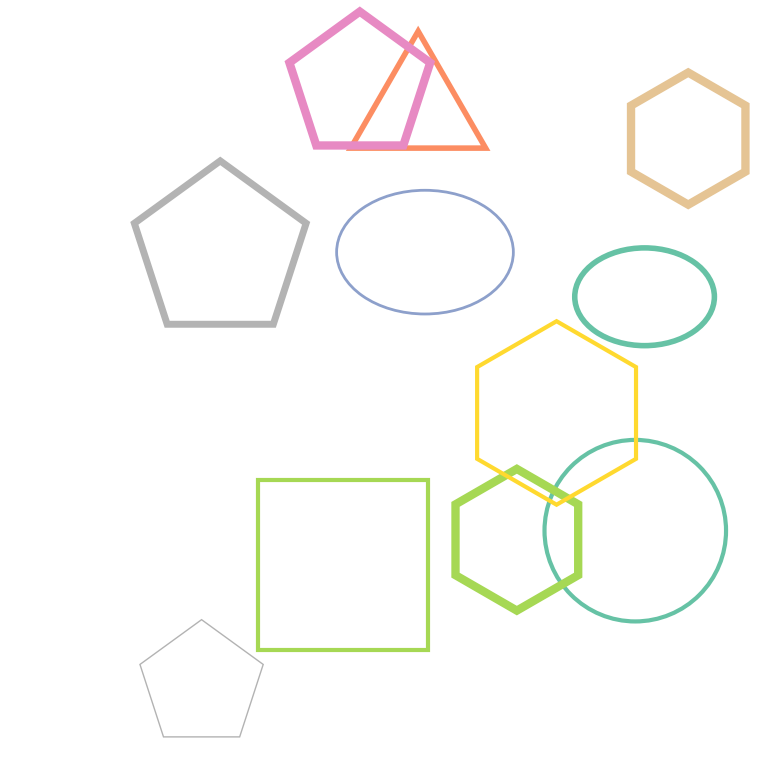[{"shape": "oval", "thickness": 2, "radius": 0.45, "center": [0.837, 0.615]}, {"shape": "circle", "thickness": 1.5, "radius": 0.59, "center": [0.825, 0.311]}, {"shape": "triangle", "thickness": 2, "radius": 0.51, "center": [0.543, 0.858]}, {"shape": "oval", "thickness": 1, "radius": 0.57, "center": [0.552, 0.673]}, {"shape": "pentagon", "thickness": 3, "radius": 0.48, "center": [0.467, 0.889]}, {"shape": "hexagon", "thickness": 3, "radius": 0.46, "center": [0.671, 0.299]}, {"shape": "square", "thickness": 1.5, "radius": 0.55, "center": [0.445, 0.266]}, {"shape": "hexagon", "thickness": 1.5, "radius": 0.6, "center": [0.723, 0.464]}, {"shape": "hexagon", "thickness": 3, "radius": 0.43, "center": [0.894, 0.82]}, {"shape": "pentagon", "thickness": 2.5, "radius": 0.59, "center": [0.286, 0.674]}, {"shape": "pentagon", "thickness": 0.5, "radius": 0.42, "center": [0.262, 0.111]}]